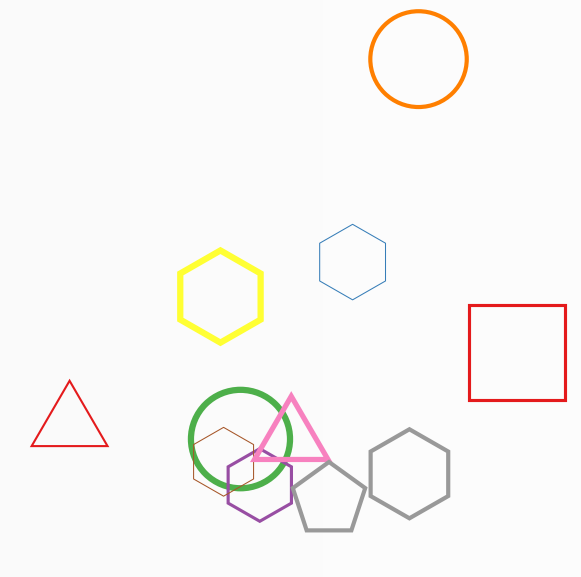[{"shape": "triangle", "thickness": 1, "radius": 0.38, "center": [0.12, 0.264]}, {"shape": "square", "thickness": 1.5, "radius": 0.41, "center": [0.89, 0.388]}, {"shape": "hexagon", "thickness": 0.5, "radius": 0.33, "center": [0.607, 0.545]}, {"shape": "circle", "thickness": 3, "radius": 0.43, "center": [0.414, 0.239]}, {"shape": "hexagon", "thickness": 1.5, "radius": 0.31, "center": [0.447, 0.159]}, {"shape": "circle", "thickness": 2, "radius": 0.41, "center": [0.72, 0.897]}, {"shape": "hexagon", "thickness": 3, "radius": 0.4, "center": [0.379, 0.486]}, {"shape": "hexagon", "thickness": 0.5, "radius": 0.3, "center": [0.385, 0.2]}, {"shape": "triangle", "thickness": 2.5, "radius": 0.36, "center": [0.501, 0.24]}, {"shape": "pentagon", "thickness": 2, "radius": 0.33, "center": [0.566, 0.134]}, {"shape": "hexagon", "thickness": 2, "radius": 0.39, "center": [0.704, 0.179]}]